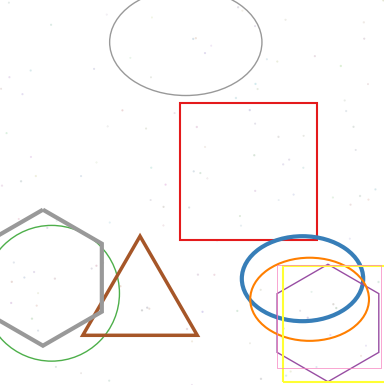[{"shape": "square", "thickness": 1.5, "radius": 0.89, "center": [0.645, 0.554]}, {"shape": "oval", "thickness": 3, "radius": 0.79, "center": [0.786, 0.276]}, {"shape": "circle", "thickness": 1, "radius": 0.88, "center": [0.134, 0.238]}, {"shape": "hexagon", "thickness": 1, "radius": 0.76, "center": [0.852, 0.161]}, {"shape": "oval", "thickness": 1.5, "radius": 0.77, "center": [0.804, 0.223]}, {"shape": "square", "thickness": 1.5, "radius": 0.75, "center": [0.885, 0.158]}, {"shape": "triangle", "thickness": 2.5, "radius": 0.86, "center": [0.364, 0.215]}, {"shape": "square", "thickness": 0.5, "radius": 0.67, "center": [0.855, 0.177]}, {"shape": "hexagon", "thickness": 3, "radius": 0.88, "center": [0.112, 0.279]}, {"shape": "oval", "thickness": 1, "radius": 0.99, "center": [0.483, 0.89]}]